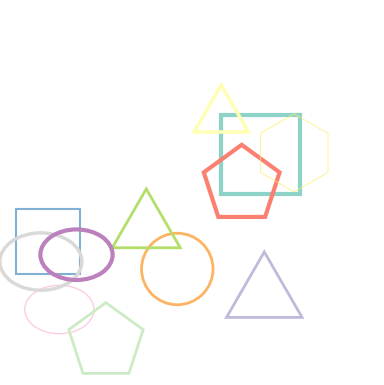[{"shape": "square", "thickness": 3, "radius": 0.51, "center": [0.677, 0.598]}, {"shape": "triangle", "thickness": 2.5, "radius": 0.41, "center": [0.575, 0.698]}, {"shape": "triangle", "thickness": 2, "radius": 0.57, "center": [0.686, 0.232]}, {"shape": "pentagon", "thickness": 3, "radius": 0.52, "center": [0.628, 0.52]}, {"shape": "square", "thickness": 1.5, "radius": 0.42, "center": [0.125, 0.373]}, {"shape": "circle", "thickness": 2, "radius": 0.46, "center": [0.46, 0.301]}, {"shape": "triangle", "thickness": 2, "radius": 0.51, "center": [0.38, 0.407]}, {"shape": "oval", "thickness": 1, "radius": 0.45, "center": [0.154, 0.196]}, {"shape": "oval", "thickness": 2.5, "radius": 0.53, "center": [0.106, 0.321]}, {"shape": "oval", "thickness": 3, "radius": 0.47, "center": [0.199, 0.338]}, {"shape": "pentagon", "thickness": 2, "radius": 0.51, "center": [0.275, 0.112]}, {"shape": "hexagon", "thickness": 0.5, "radius": 0.51, "center": [0.764, 0.603]}]